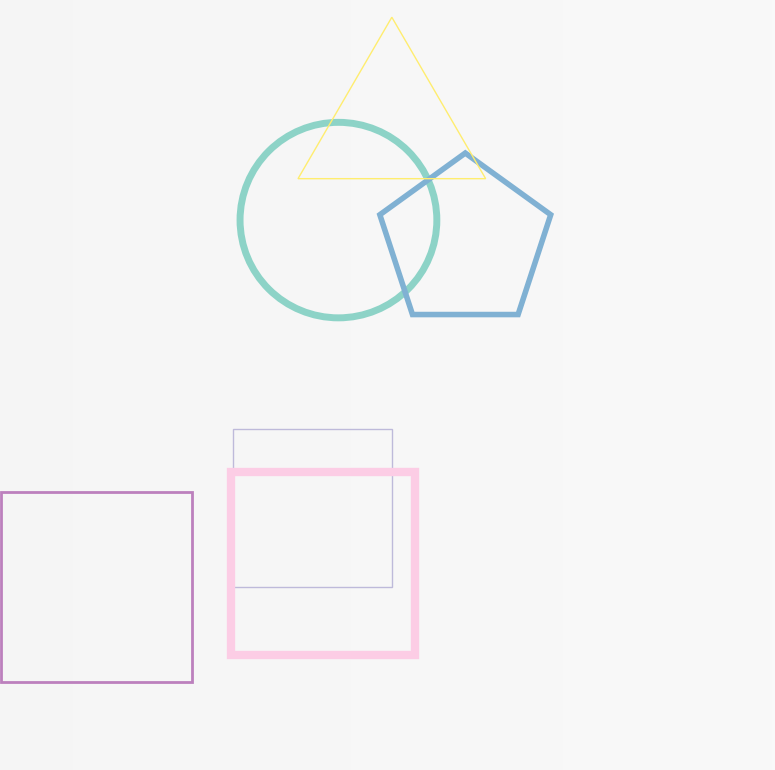[{"shape": "circle", "thickness": 2.5, "radius": 0.63, "center": [0.437, 0.714]}, {"shape": "square", "thickness": 0.5, "radius": 0.51, "center": [0.403, 0.34]}, {"shape": "pentagon", "thickness": 2, "radius": 0.58, "center": [0.6, 0.685]}, {"shape": "square", "thickness": 3, "radius": 0.59, "center": [0.417, 0.268]}, {"shape": "square", "thickness": 1, "radius": 0.62, "center": [0.125, 0.237]}, {"shape": "triangle", "thickness": 0.5, "radius": 0.7, "center": [0.506, 0.838]}]